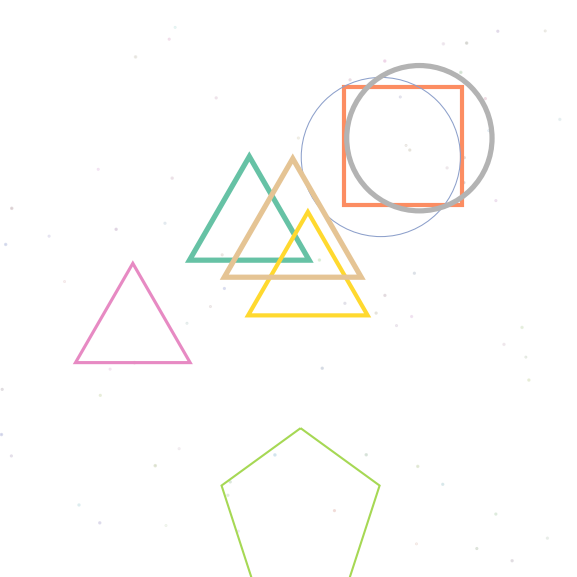[{"shape": "triangle", "thickness": 2.5, "radius": 0.6, "center": [0.432, 0.608]}, {"shape": "square", "thickness": 2, "radius": 0.51, "center": [0.699, 0.747]}, {"shape": "circle", "thickness": 0.5, "radius": 0.69, "center": [0.659, 0.727]}, {"shape": "triangle", "thickness": 1.5, "radius": 0.57, "center": [0.23, 0.429]}, {"shape": "pentagon", "thickness": 1, "radius": 0.72, "center": [0.52, 0.114]}, {"shape": "triangle", "thickness": 2, "radius": 0.6, "center": [0.533, 0.513]}, {"shape": "triangle", "thickness": 2.5, "radius": 0.68, "center": [0.507, 0.588]}, {"shape": "circle", "thickness": 2.5, "radius": 0.63, "center": [0.726, 0.76]}]